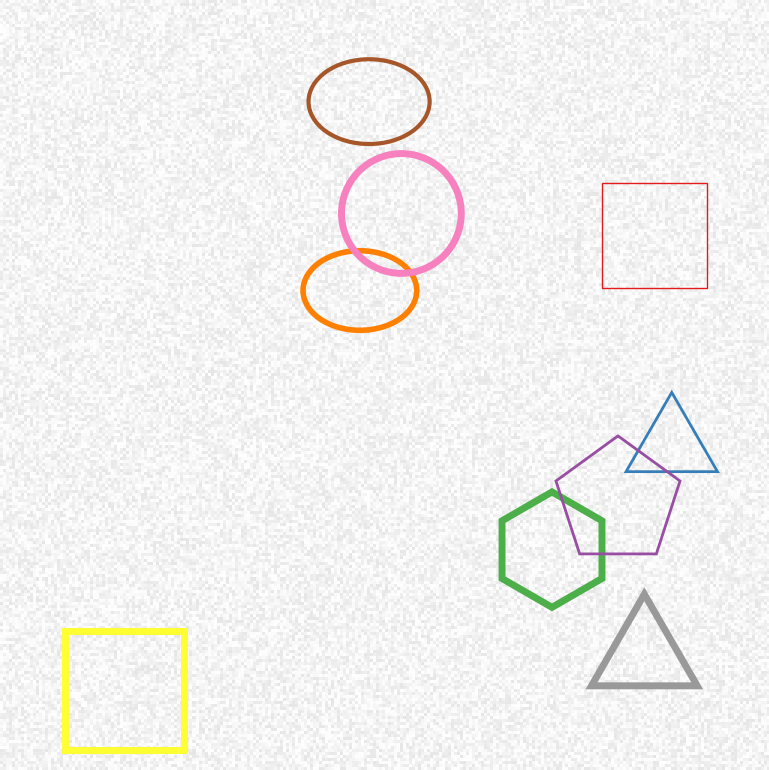[{"shape": "square", "thickness": 0.5, "radius": 0.34, "center": [0.85, 0.694]}, {"shape": "triangle", "thickness": 1, "radius": 0.34, "center": [0.872, 0.422]}, {"shape": "hexagon", "thickness": 2.5, "radius": 0.37, "center": [0.717, 0.286]}, {"shape": "pentagon", "thickness": 1, "radius": 0.42, "center": [0.803, 0.349]}, {"shape": "oval", "thickness": 2, "radius": 0.37, "center": [0.467, 0.623]}, {"shape": "square", "thickness": 2.5, "radius": 0.39, "center": [0.162, 0.103]}, {"shape": "oval", "thickness": 1.5, "radius": 0.39, "center": [0.479, 0.868]}, {"shape": "circle", "thickness": 2.5, "radius": 0.39, "center": [0.521, 0.723]}, {"shape": "triangle", "thickness": 2.5, "radius": 0.4, "center": [0.837, 0.149]}]